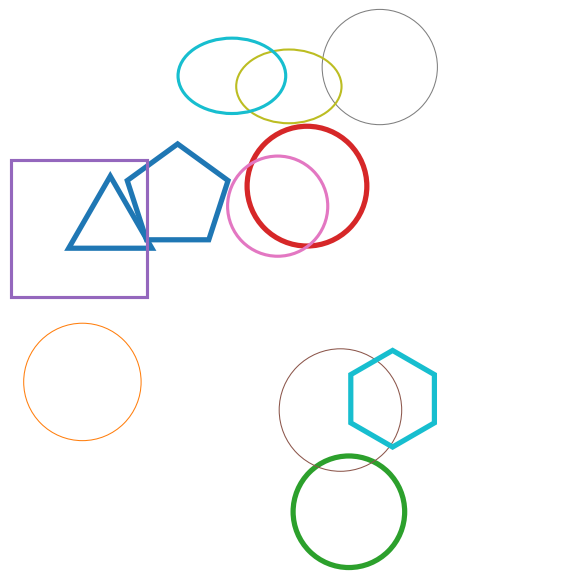[{"shape": "pentagon", "thickness": 2.5, "radius": 0.46, "center": [0.308, 0.658]}, {"shape": "triangle", "thickness": 2.5, "radius": 0.42, "center": [0.191, 0.611]}, {"shape": "circle", "thickness": 0.5, "radius": 0.51, "center": [0.143, 0.338]}, {"shape": "circle", "thickness": 2.5, "radius": 0.48, "center": [0.604, 0.113]}, {"shape": "circle", "thickness": 2.5, "radius": 0.52, "center": [0.532, 0.677]}, {"shape": "square", "thickness": 1.5, "radius": 0.59, "center": [0.137, 0.603]}, {"shape": "circle", "thickness": 0.5, "radius": 0.53, "center": [0.59, 0.289]}, {"shape": "circle", "thickness": 1.5, "radius": 0.43, "center": [0.481, 0.642]}, {"shape": "circle", "thickness": 0.5, "radius": 0.5, "center": [0.658, 0.883]}, {"shape": "oval", "thickness": 1, "radius": 0.46, "center": [0.5, 0.85]}, {"shape": "hexagon", "thickness": 2.5, "radius": 0.42, "center": [0.68, 0.309]}, {"shape": "oval", "thickness": 1.5, "radius": 0.47, "center": [0.402, 0.868]}]